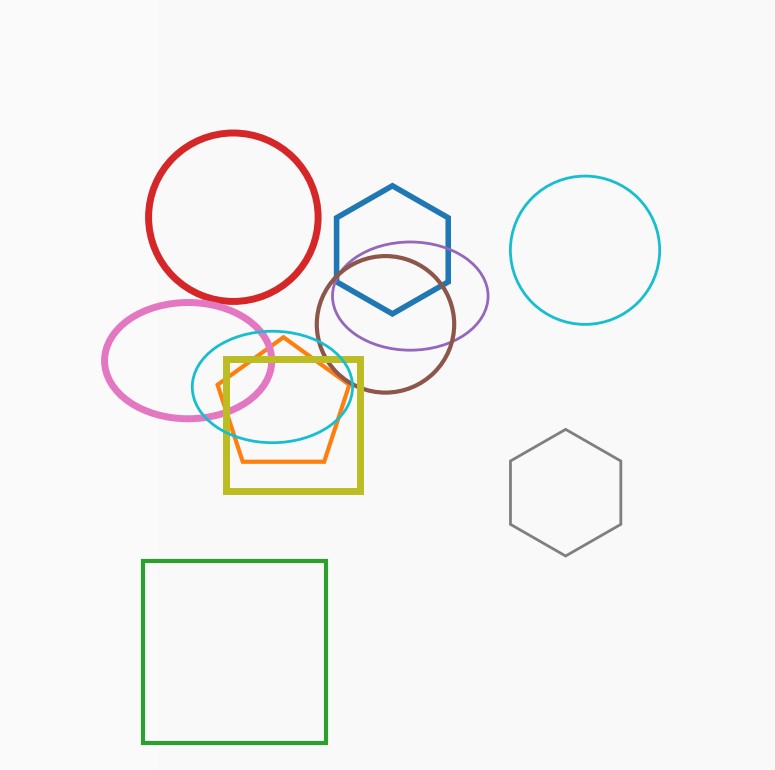[{"shape": "hexagon", "thickness": 2, "radius": 0.42, "center": [0.506, 0.676]}, {"shape": "pentagon", "thickness": 1.5, "radius": 0.45, "center": [0.366, 0.473]}, {"shape": "square", "thickness": 1.5, "radius": 0.59, "center": [0.303, 0.153]}, {"shape": "circle", "thickness": 2.5, "radius": 0.55, "center": [0.301, 0.718]}, {"shape": "oval", "thickness": 1, "radius": 0.5, "center": [0.529, 0.615]}, {"shape": "circle", "thickness": 1.5, "radius": 0.44, "center": [0.497, 0.579]}, {"shape": "oval", "thickness": 2.5, "radius": 0.54, "center": [0.243, 0.532]}, {"shape": "hexagon", "thickness": 1, "radius": 0.41, "center": [0.73, 0.36]}, {"shape": "square", "thickness": 2.5, "radius": 0.43, "center": [0.378, 0.448]}, {"shape": "circle", "thickness": 1, "radius": 0.48, "center": [0.755, 0.675]}, {"shape": "oval", "thickness": 1, "radius": 0.52, "center": [0.351, 0.497]}]